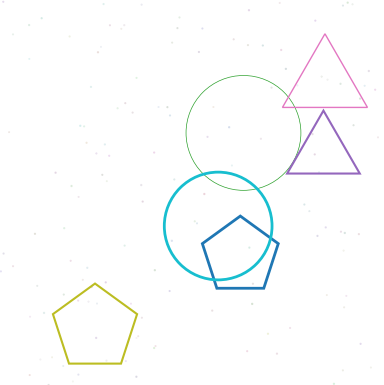[{"shape": "pentagon", "thickness": 2, "radius": 0.52, "center": [0.624, 0.335]}, {"shape": "circle", "thickness": 0.5, "radius": 0.75, "center": [0.632, 0.655]}, {"shape": "triangle", "thickness": 1.5, "radius": 0.54, "center": [0.84, 0.604]}, {"shape": "triangle", "thickness": 1, "radius": 0.64, "center": [0.844, 0.785]}, {"shape": "pentagon", "thickness": 1.5, "radius": 0.57, "center": [0.247, 0.149]}, {"shape": "circle", "thickness": 2, "radius": 0.7, "center": [0.567, 0.413]}]